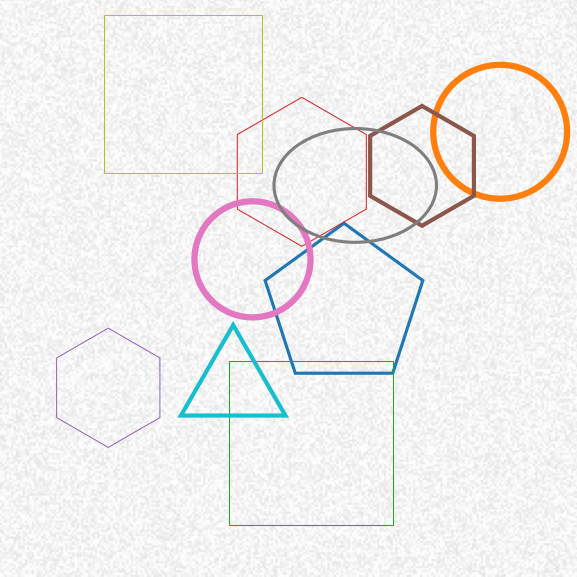[{"shape": "pentagon", "thickness": 1.5, "radius": 0.72, "center": [0.596, 0.469]}, {"shape": "circle", "thickness": 3, "radius": 0.58, "center": [0.866, 0.771]}, {"shape": "square", "thickness": 0.5, "radius": 0.71, "center": [0.539, 0.232]}, {"shape": "hexagon", "thickness": 0.5, "radius": 0.65, "center": [0.523, 0.702]}, {"shape": "hexagon", "thickness": 0.5, "radius": 0.52, "center": [0.187, 0.328]}, {"shape": "hexagon", "thickness": 2, "radius": 0.52, "center": [0.731, 0.712]}, {"shape": "circle", "thickness": 3, "radius": 0.5, "center": [0.437, 0.55]}, {"shape": "oval", "thickness": 1.5, "radius": 0.7, "center": [0.615, 0.678]}, {"shape": "square", "thickness": 0.5, "radius": 0.68, "center": [0.318, 0.836]}, {"shape": "triangle", "thickness": 2, "radius": 0.52, "center": [0.404, 0.332]}]